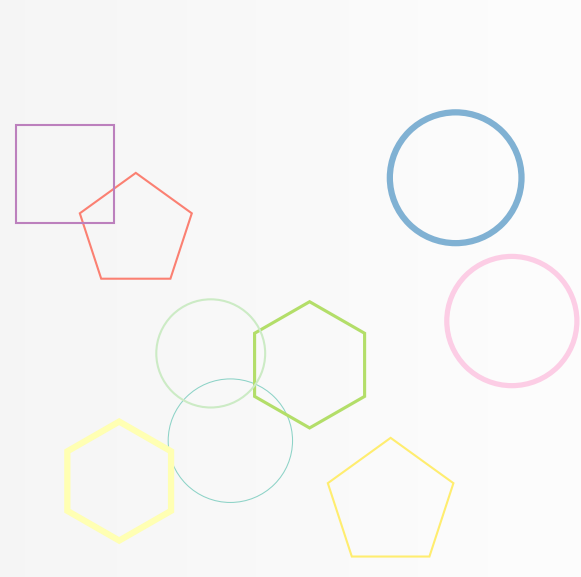[{"shape": "circle", "thickness": 0.5, "radius": 0.53, "center": [0.396, 0.236]}, {"shape": "hexagon", "thickness": 3, "radius": 0.52, "center": [0.205, 0.166]}, {"shape": "pentagon", "thickness": 1, "radius": 0.51, "center": [0.234, 0.598]}, {"shape": "circle", "thickness": 3, "radius": 0.57, "center": [0.784, 0.691]}, {"shape": "hexagon", "thickness": 1.5, "radius": 0.55, "center": [0.533, 0.367]}, {"shape": "circle", "thickness": 2.5, "radius": 0.56, "center": [0.881, 0.443]}, {"shape": "square", "thickness": 1, "radius": 0.42, "center": [0.112, 0.698]}, {"shape": "circle", "thickness": 1, "radius": 0.47, "center": [0.363, 0.387]}, {"shape": "pentagon", "thickness": 1, "radius": 0.57, "center": [0.672, 0.127]}]